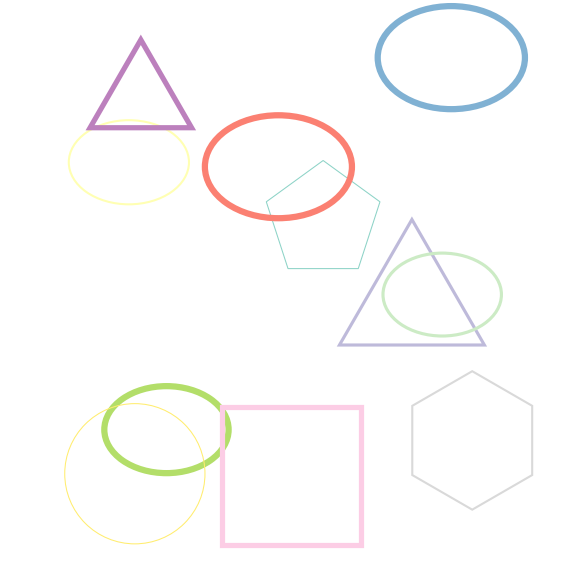[{"shape": "pentagon", "thickness": 0.5, "radius": 0.52, "center": [0.56, 0.618]}, {"shape": "oval", "thickness": 1, "radius": 0.52, "center": [0.223, 0.718]}, {"shape": "triangle", "thickness": 1.5, "radius": 0.72, "center": [0.713, 0.474]}, {"shape": "oval", "thickness": 3, "radius": 0.64, "center": [0.482, 0.71]}, {"shape": "oval", "thickness": 3, "radius": 0.64, "center": [0.782, 0.899]}, {"shape": "oval", "thickness": 3, "radius": 0.54, "center": [0.288, 0.255]}, {"shape": "square", "thickness": 2.5, "radius": 0.6, "center": [0.505, 0.174]}, {"shape": "hexagon", "thickness": 1, "radius": 0.6, "center": [0.818, 0.236]}, {"shape": "triangle", "thickness": 2.5, "radius": 0.51, "center": [0.244, 0.829]}, {"shape": "oval", "thickness": 1.5, "radius": 0.51, "center": [0.766, 0.489]}, {"shape": "circle", "thickness": 0.5, "radius": 0.61, "center": [0.234, 0.179]}]